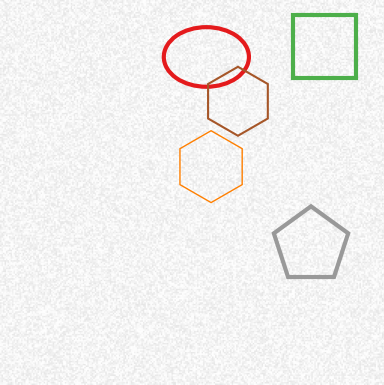[{"shape": "oval", "thickness": 3, "radius": 0.55, "center": [0.536, 0.852]}, {"shape": "square", "thickness": 3, "radius": 0.41, "center": [0.843, 0.88]}, {"shape": "hexagon", "thickness": 1, "radius": 0.47, "center": [0.548, 0.567]}, {"shape": "hexagon", "thickness": 1.5, "radius": 0.45, "center": [0.618, 0.737]}, {"shape": "pentagon", "thickness": 3, "radius": 0.51, "center": [0.808, 0.363]}]